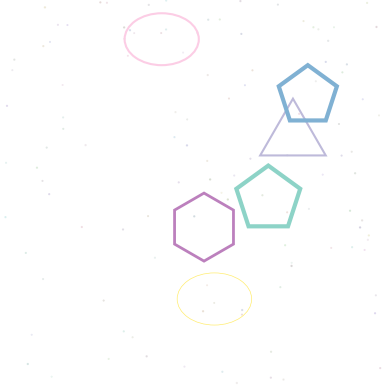[{"shape": "pentagon", "thickness": 3, "radius": 0.44, "center": [0.697, 0.483]}, {"shape": "triangle", "thickness": 1.5, "radius": 0.49, "center": [0.761, 0.645]}, {"shape": "pentagon", "thickness": 3, "radius": 0.4, "center": [0.8, 0.751]}, {"shape": "oval", "thickness": 1.5, "radius": 0.48, "center": [0.42, 0.898]}, {"shape": "hexagon", "thickness": 2, "radius": 0.44, "center": [0.53, 0.41]}, {"shape": "oval", "thickness": 0.5, "radius": 0.48, "center": [0.557, 0.223]}]